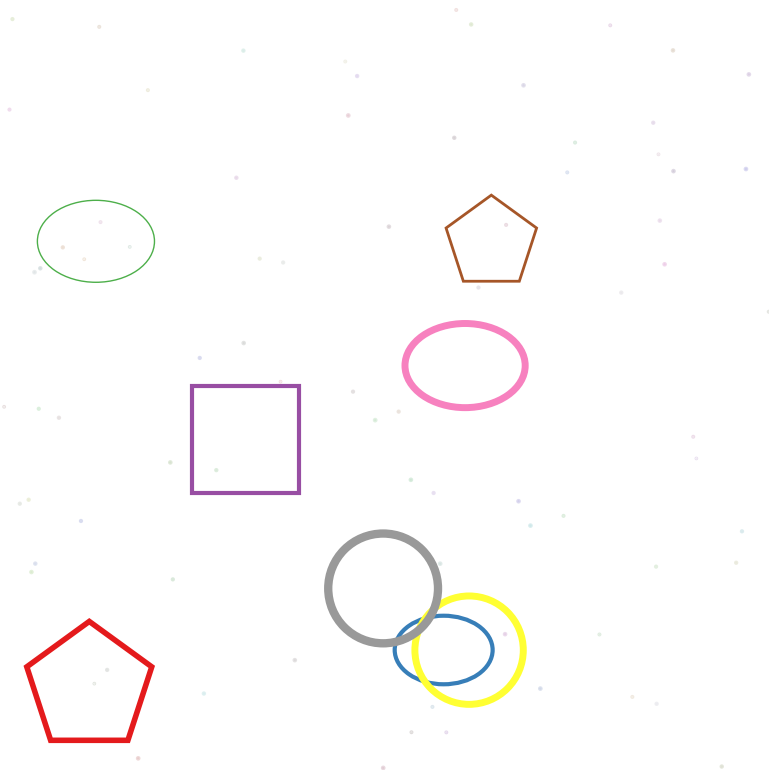[{"shape": "pentagon", "thickness": 2, "radius": 0.43, "center": [0.116, 0.108]}, {"shape": "oval", "thickness": 1.5, "radius": 0.32, "center": [0.576, 0.156]}, {"shape": "oval", "thickness": 0.5, "radius": 0.38, "center": [0.125, 0.687]}, {"shape": "square", "thickness": 1.5, "radius": 0.35, "center": [0.319, 0.429]}, {"shape": "circle", "thickness": 2.5, "radius": 0.35, "center": [0.609, 0.156]}, {"shape": "pentagon", "thickness": 1, "radius": 0.31, "center": [0.638, 0.685]}, {"shape": "oval", "thickness": 2.5, "radius": 0.39, "center": [0.604, 0.525]}, {"shape": "circle", "thickness": 3, "radius": 0.36, "center": [0.498, 0.236]}]